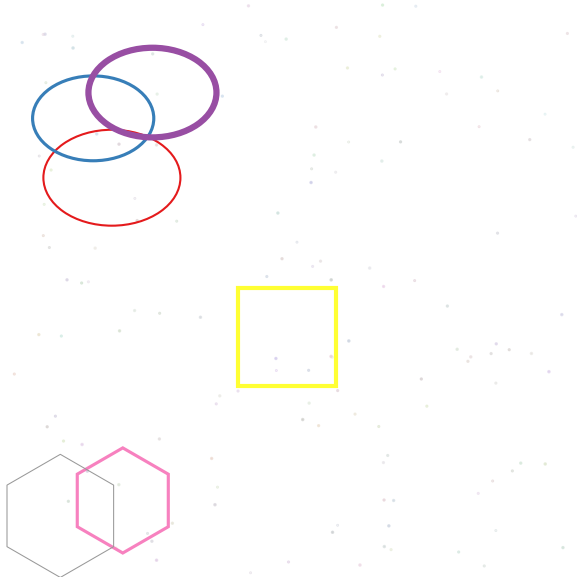[{"shape": "oval", "thickness": 1, "radius": 0.59, "center": [0.194, 0.691]}, {"shape": "oval", "thickness": 1.5, "radius": 0.52, "center": [0.161, 0.794]}, {"shape": "oval", "thickness": 3, "radius": 0.55, "center": [0.264, 0.839]}, {"shape": "square", "thickness": 2, "radius": 0.43, "center": [0.497, 0.416]}, {"shape": "hexagon", "thickness": 1.5, "radius": 0.46, "center": [0.213, 0.133]}, {"shape": "hexagon", "thickness": 0.5, "radius": 0.53, "center": [0.104, 0.106]}]